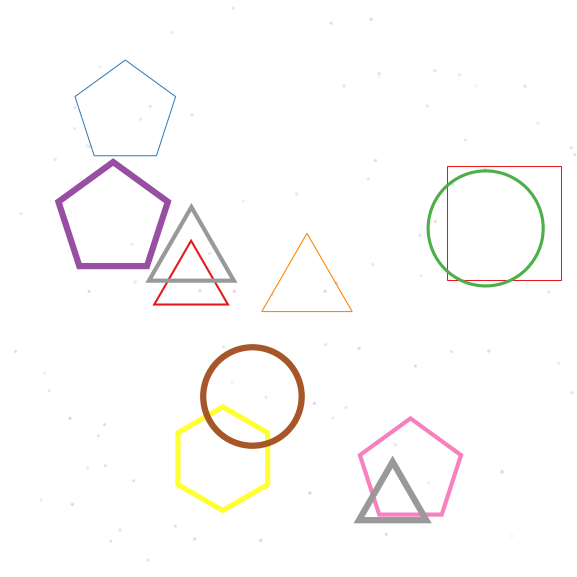[{"shape": "triangle", "thickness": 1, "radius": 0.37, "center": [0.331, 0.509]}, {"shape": "square", "thickness": 0.5, "radius": 0.49, "center": [0.873, 0.613]}, {"shape": "pentagon", "thickness": 0.5, "radius": 0.46, "center": [0.217, 0.804]}, {"shape": "circle", "thickness": 1.5, "radius": 0.5, "center": [0.841, 0.604]}, {"shape": "pentagon", "thickness": 3, "radius": 0.5, "center": [0.196, 0.619]}, {"shape": "triangle", "thickness": 0.5, "radius": 0.45, "center": [0.532, 0.505]}, {"shape": "hexagon", "thickness": 2.5, "radius": 0.45, "center": [0.386, 0.205]}, {"shape": "circle", "thickness": 3, "radius": 0.43, "center": [0.437, 0.313]}, {"shape": "pentagon", "thickness": 2, "radius": 0.46, "center": [0.711, 0.183]}, {"shape": "triangle", "thickness": 3, "radius": 0.34, "center": [0.68, 0.132]}, {"shape": "triangle", "thickness": 2, "radius": 0.42, "center": [0.331, 0.556]}]